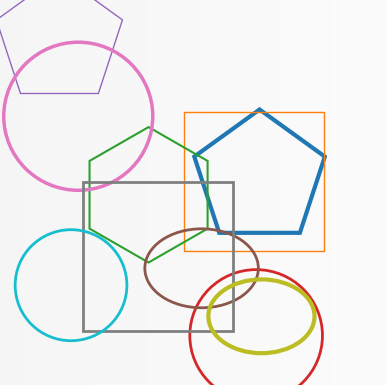[{"shape": "pentagon", "thickness": 3, "radius": 0.89, "center": [0.67, 0.538]}, {"shape": "square", "thickness": 1, "radius": 0.91, "center": [0.656, 0.528]}, {"shape": "hexagon", "thickness": 1.5, "radius": 0.88, "center": [0.383, 0.494]}, {"shape": "circle", "thickness": 2, "radius": 0.86, "center": [0.661, 0.129]}, {"shape": "pentagon", "thickness": 1, "radius": 0.85, "center": [0.153, 0.896]}, {"shape": "oval", "thickness": 2, "radius": 0.73, "center": [0.52, 0.303]}, {"shape": "circle", "thickness": 2.5, "radius": 0.96, "center": [0.202, 0.698]}, {"shape": "square", "thickness": 2, "radius": 0.97, "center": [0.408, 0.334]}, {"shape": "oval", "thickness": 3, "radius": 0.68, "center": [0.675, 0.178]}, {"shape": "circle", "thickness": 2, "radius": 0.72, "center": [0.183, 0.259]}]